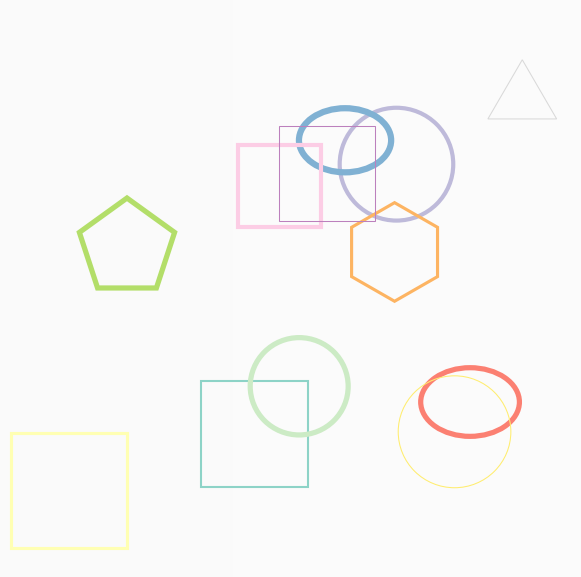[{"shape": "square", "thickness": 1, "radius": 0.46, "center": [0.438, 0.248]}, {"shape": "square", "thickness": 1.5, "radius": 0.5, "center": [0.119, 0.15]}, {"shape": "circle", "thickness": 2, "radius": 0.49, "center": [0.682, 0.715]}, {"shape": "oval", "thickness": 2.5, "radius": 0.42, "center": [0.809, 0.303]}, {"shape": "oval", "thickness": 3, "radius": 0.4, "center": [0.594, 0.756]}, {"shape": "hexagon", "thickness": 1.5, "radius": 0.43, "center": [0.679, 0.563]}, {"shape": "pentagon", "thickness": 2.5, "radius": 0.43, "center": [0.218, 0.57]}, {"shape": "square", "thickness": 2, "radius": 0.36, "center": [0.48, 0.677]}, {"shape": "triangle", "thickness": 0.5, "radius": 0.34, "center": [0.899, 0.827]}, {"shape": "square", "thickness": 0.5, "radius": 0.41, "center": [0.562, 0.699]}, {"shape": "circle", "thickness": 2.5, "radius": 0.42, "center": [0.515, 0.33]}, {"shape": "circle", "thickness": 0.5, "radius": 0.48, "center": [0.782, 0.251]}]